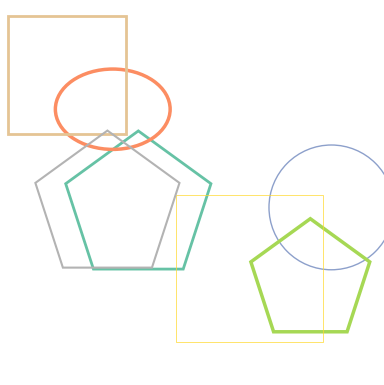[{"shape": "pentagon", "thickness": 2, "radius": 0.99, "center": [0.359, 0.462]}, {"shape": "oval", "thickness": 2.5, "radius": 0.75, "center": [0.293, 0.716]}, {"shape": "circle", "thickness": 1, "radius": 0.81, "center": [0.861, 0.461]}, {"shape": "pentagon", "thickness": 2.5, "radius": 0.81, "center": [0.806, 0.27]}, {"shape": "square", "thickness": 0.5, "radius": 0.95, "center": [0.648, 0.303]}, {"shape": "square", "thickness": 2, "radius": 0.77, "center": [0.175, 0.805]}, {"shape": "pentagon", "thickness": 1.5, "radius": 0.98, "center": [0.279, 0.464]}]